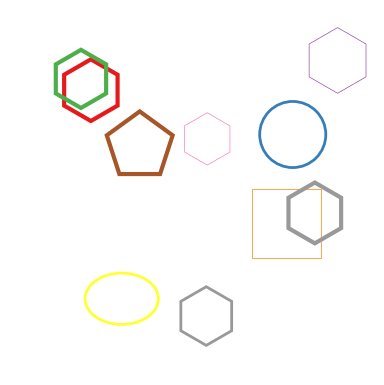[{"shape": "hexagon", "thickness": 3, "radius": 0.4, "center": [0.236, 0.766]}, {"shape": "circle", "thickness": 2, "radius": 0.43, "center": [0.76, 0.651]}, {"shape": "hexagon", "thickness": 3, "radius": 0.38, "center": [0.21, 0.795]}, {"shape": "hexagon", "thickness": 0.5, "radius": 0.43, "center": [0.877, 0.843]}, {"shape": "square", "thickness": 0.5, "radius": 0.45, "center": [0.745, 0.42]}, {"shape": "oval", "thickness": 2, "radius": 0.48, "center": [0.316, 0.224]}, {"shape": "pentagon", "thickness": 3, "radius": 0.45, "center": [0.363, 0.621]}, {"shape": "hexagon", "thickness": 0.5, "radius": 0.34, "center": [0.538, 0.639]}, {"shape": "hexagon", "thickness": 3, "radius": 0.39, "center": [0.818, 0.447]}, {"shape": "hexagon", "thickness": 2, "radius": 0.38, "center": [0.536, 0.179]}]